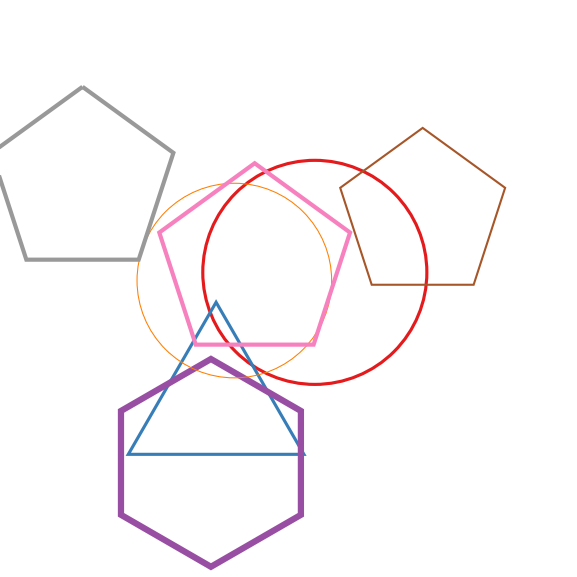[{"shape": "circle", "thickness": 1.5, "radius": 0.97, "center": [0.545, 0.528]}, {"shape": "triangle", "thickness": 1.5, "radius": 0.88, "center": [0.374, 0.3]}, {"shape": "hexagon", "thickness": 3, "radius": 0.9, "center": [0.365, 0.198]}, {"shape": "circle", "thickness": 0.5, "radius": 0.84, "center": [0.406, 0.513]}, {"shape": "pentagon", "thickness": 1, "radius": 0.75, "center": [0.732, 0.628]}, {"shape": "pentagon", "thickness": 2, "radius": 0.87, "center": [0.441, 0.543]}, {"shape": "pentagon", "thickness": 2, "radius": 0.83, "center": [0.143, 0.683]}]